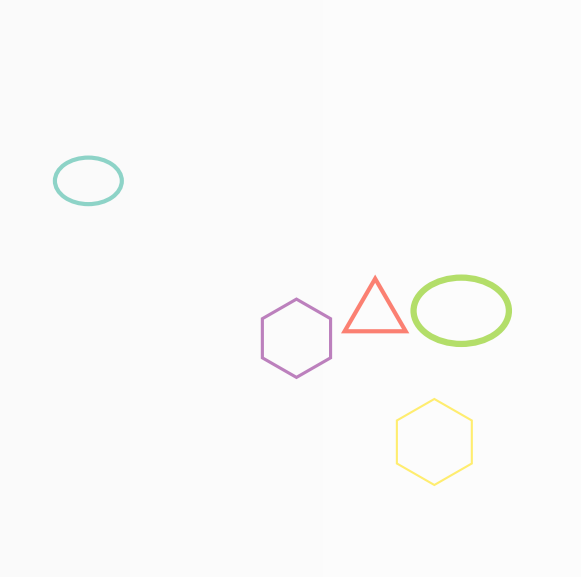[{"shape": "oval", "thickness": 2, "radius": 0.29, "center": [0.152, 0.686]}, {"shape": "triangle", "thickness": 2, "radius": 0.3, "center": [0.645, 0.456]}, {"shape": "oval", "thickness": 3, "radius": 0.41, "center": [0.794, 0.461]}, {"shape": "hexagon", "thickness": 1.5, "radius": 0.34, "center": [0.51, 0.413]}, {"shape": "hexagon", "thickness": 1, "radius": 0.37, "center": [0.747, 0.234]}]